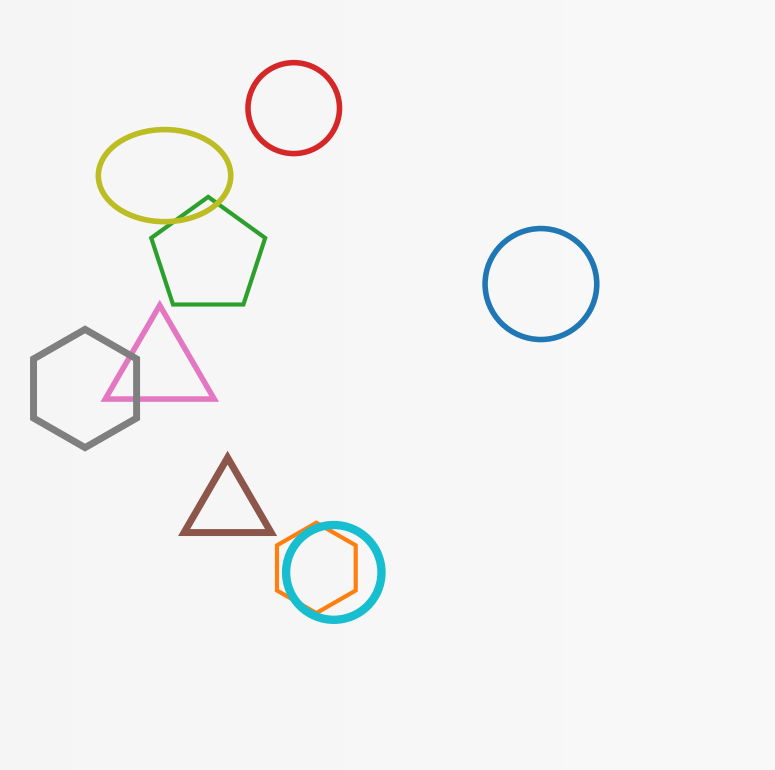[{"shape": "circle", "thickness": 2, "radius": 0.36, "center": [0.698, 0.631]}, {"shape": "hexagon", "thickness": 1.5, "radius": 0.29, "center": [0.408, 0.262]}, {"shape": "pentagon", "thickness": 1.5, "radius": 0.39, "center": [0.269, 0.667]}, {"shape": "circle", "thickness": 2, "radius": 0.3, "center": [0.379, 0.86]}, {"shape": "triangle", "thickness": 2.5, "radius": 0.32, "center": [0.294, 0.341]}, {"shape": "triangle", "thickness": 2, "radius": 0.41, "center": [0.206, 0.522]}, {"shape": "hexagon", "thickness": 2.5, "radius": 0.38, "center": [0.11, 0.495]}, {"shape": "oval", "thickness": 2, "radius": 0.43, "center": [0.212, 0.772]}, {"shape": "circle", "thickness": 3, "radius": 0.31, "center": [0.431, 0.257]}]